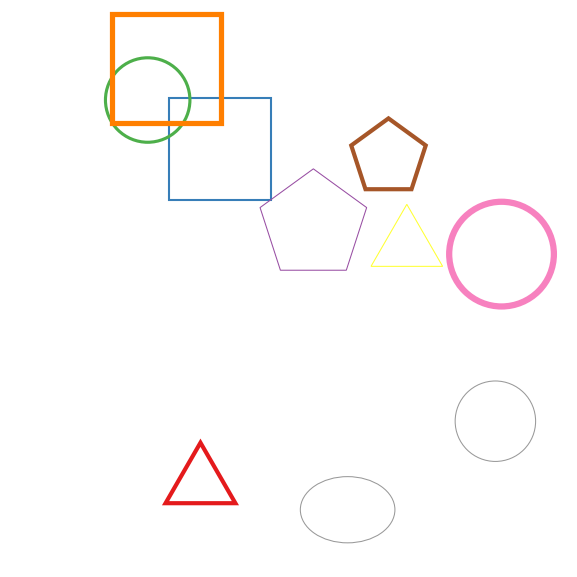[{"shape": "triangle", "thickness": 2, "radius": 0.35, "center": [0.347, 0.163]}, {"shape": "square", "thickness": 1, "radius": 0.44, "center": [0.381, 0.741]}, {"shape": "circle", "thickness": 1.5, "radius": 0.37, "center": [0.256, 0.826]}, {"shape": "pentagon", "thickness": 0.5, "radius": 0.49, "center": [0.543, 0.61]}, {"shape": "square", "thickness": 2.5, "radius": 0.47, "center": [0.289, 0.88]}, {"shape": "triangle", "thickness": 0.5, "radius": 0.36, "center": [0.704, 0.574]}, {"shape": "pentagon", "thickness": 2, "radius": 0.34, "center": [0.673, 0.726]}, {"shape": "circle", "thickness": 3, "radius": 0.45, "center": [0.868, 0.559]}, {"shape": "circle", "thickness": 0.5, "radius": 0.35, "center": [0.858, 0.27]}, {"shape": "oval", "thickness": 0.5, "radius": 0.41, "center": [0.602, 0.116]}]